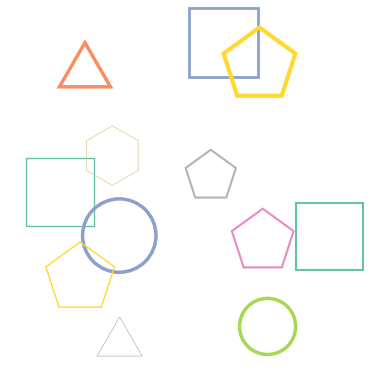[{"shape": "square", "thickness": 1.5, "radius": 0.43, "center": [0.856, 0.386]}, {"shape": "square", "thickness": 1, "radius": 0.44, "center": [0.156, 0.501]}, {"shape": "triangle", "thickness": 2.5, "radius": 0.38, "center": [0.221, 0.813]}, {"shape": "circle", "thickness": 2.5, "radius": 0.48, "center": [0.31, 0.388]}, {"shape": "square", "thickness": 2, "radius": 0.45, "center": [0.581, 0.889]}, {"shape": "pentagon", "thickness": 1.5, "radius": 0.42, "center": [0.682, 0.374]}, {"shape": "circle", "thickness": 2.5, "radius": 0.36, "center": [0.695, 0.152]}, {"shape": "pentagon", "thickness": 1, "radius": 0.47, "center": [0.208, 0.278]}, {"shape": "pentagon", "thickness": 3, "radius": 0.49, "center": [0.674, 0.831]}, {"shape": "hexagon", "thickness": 0.5, "radius": 0.39, "center": [0.292, 0.596]}, {"shape": "triangle", "thickness": 0.5, "radius": 0.34, "center": [0.311, 0.109]}, {"shape": "pentagon", "thickness": 1.5, "radius": 0.34, "center": [0.547, 0.542]}]